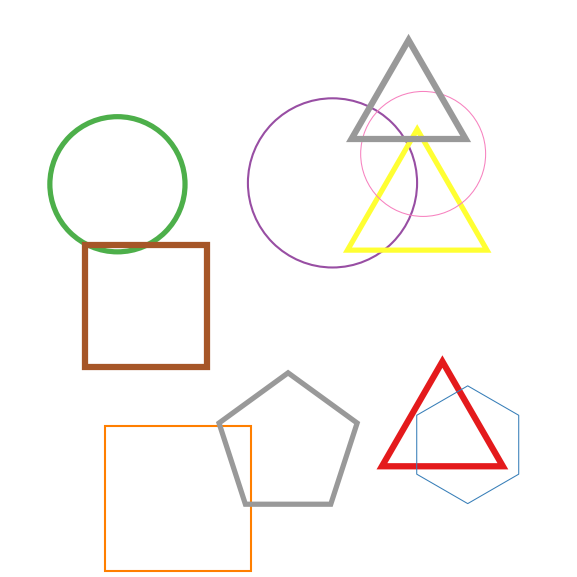[{"shape": "triangle", "thickness": 3, "radius": 0.6, "center": [0.766, 0.252]}, {"shape": "hexagon", "thickness": 0.5, "radius": 0.51, "center": [0.81, 0.229]}, {"shape": "circle", "thickness": 2.5, "radius": 0.59, "center": [0.203, 0.68]}, {"shape": "circle", "thickness": 1, "radius": 0.73, "center": [0.576, 0.682]}, {"shape": "square", "thickness": 1, "radius": 0.63, "center": [0.308, 0.137]}, {"shape": "triangle", "thickness": 2.5, "radius": 0.7, "center": [0.722, 0.636]}, {"shape": "square", "thickness": 3, "radius": 0.53, "center": [0.253, 0.469]}, {"shape": "circle", "thickness": 0.5, "radius": 0.54, "center": [0.733, 0.733]}, {"shape": "triangle", "thickness": 3, "radius": 0.57, "center": [0.707, 0.816]}, {"shape": "pentagon", "thickness": 2.5, "radius": 0.63, "center": [0.499, 0.228]}]